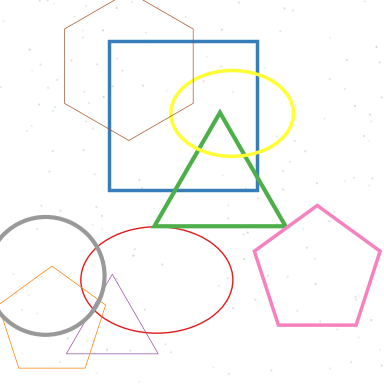[{"shape": "oval", "thickness": 1, "radius": 0.99, "center": [0.407, 0.273]}, {"shape": "square", "thickness": 2.5, "radius": 0.96, "center": [0.475, 0.701]}, {"shape": "triangle", "thickness": 3, "radius": 0.98, "center": [0.571, 0.511]}, {"shape": "triangle", "thickness": 0.5, "radius": 0.69, "center": [0.292, 0.15]}, {"shape": "pentagon", "thickness": 0.5, "radius": 0.73, "center": [0.135, 0.162]}, {"shape": "oval", "thickness": 2.5, "radius": 0.8, "center": [0.603, 0.705]}, {"shape": "hexagon", "thickness": 0.5, "radius": 0.97, "center": [0.335, 0.828]}, {"shape": "pentagon", "thickness": 2.5, "radius": 0.86, "center": [0.824, 0.294]}, {"shape": "circle", "thickness": 3, "radius": 0.77, "center": [0.119, 0.283]}]